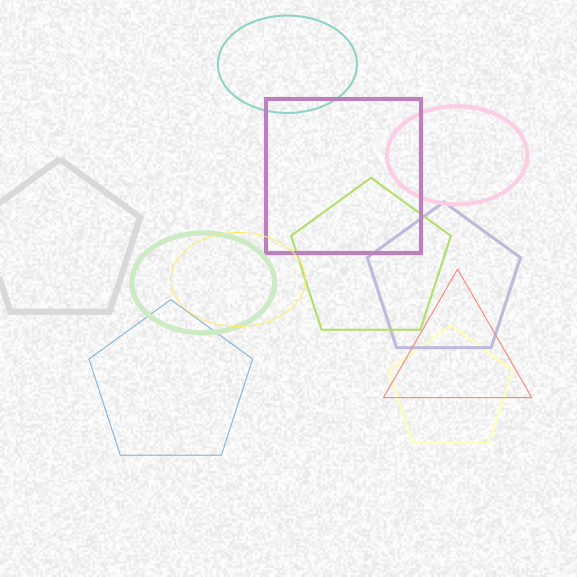[{"shape": "oval", "thickness": 1, "radius": 0.6, "center": [0.498, 0.888]}, {"shape": "pentagon", "thickness": 1, "radius": 0.56, "center": [0.781, 0.323]}, {"shape": "pentagon", "thickness": 1.5, "radius": 0.7, "center": [0.769, 0.51]}, {"shape": "triangle", "thickness": 0.5, "radius": 0.74, "center": [0.792, 0.385]}, {"shape": "pentagon", "thickness": 0.5, "radius": 0.74, "center": [0.296, 0.331]}, {"shape": "pentagon", "thickness": 1, "radius": 0.73, "center": [0.642, 0.546]}, {"shape": "oval", "thickness": 2, "radius": 0.61, "center": [0.792, 0.73]}, {"shape": "pentagon", "thickness": 3, "radius": 0.73, "center": [0.104, 0.578]}, {"shape": "square", "thickness": 2, "radius": 0.67, "center": [0.595, 0.694]}, {"shape": "oval", "thickness": 2.5, "radius": 0.62, "center": [0.352, 0.509]}, {"shape": "oval", "thickness": 0.5, "radius": 0.58, "center": [0.412, 0.515]}]